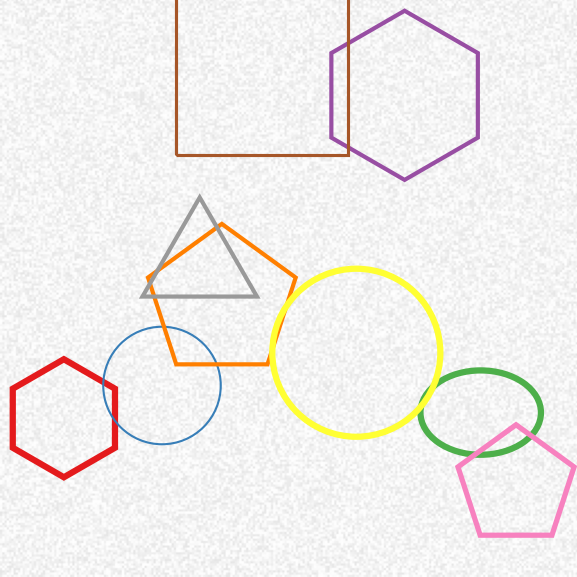[{"shape": "hexagon", "thickness": 3, "radius": 0.51, "center": [0.111, 0.275]}, {"shape": "circle", "thickness": 1, "radius": 0.51, "center": [0.281, 0.332]}, {"shape": "oval", "thickness": 3, "radius": 0.52, "center": [0.832, 0.285]}, {"shape": "hexagon", "thickness": 2, "radius": 0.73, "center": [0.701, 0.834]}, {"shape": "pentagon", "thickness": 2, "radius": 0.67, "center": [0.384, 0.477]}, {"shape": "circle", "thickness": 3, "radius": 0.73, "center": [0.617, 0.388]}, {"shape": "square", "thickness": 1.5, "radius": 0.75, "center": [0.454, 0.88]}, {"shape": "pentagon", "thickness": 2.5, "radius": 0.53, "center": [0.894, 0.158]}, {"shape": "triangle", "thickness": 2, "radius": 0.57, "center": [0.346, 0.543]}]